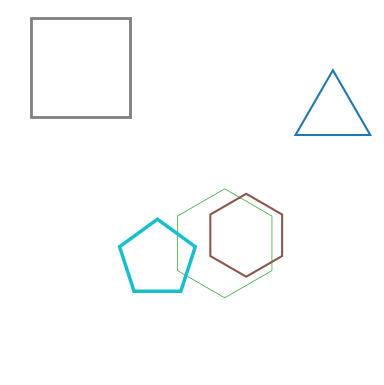[{"shape": "triangle", "thickness": 1.5, "radius": 0.56, "center": [0.865, 0.705]}, {"shape": "hexagon", "thickness": 0.5, "radius": 0.71, "center": [0.584, 0.368]}, {"shape": "hexagon", "thickness": 1.5, "radius": 0.54, "center": [0.64, 0.389]}, {"shape": "square", "thickness": 2, "radius": 0.64, "center": [0.21, 0.824]}, {"shape": "pentagon", "thickness": 2.5, "radius": 0.52, "center": [0.409, 0.327]}]